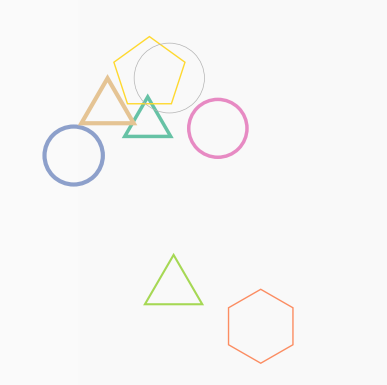[{"shape": "triangle", "thickness": 2.5, "radius": 0.34, "center": [0.381, 0.68]}, {"shape": "hexagon", "thickness": 1, "radius": 0.48, "center": [0.673, 0.153]}, {"shape": "circle", "thickness": 3, "radius": 0.38, "center": [0.19, 0.596]}, {"shape": "circle", "thickness": 2.5, "radius": 0.38, "center": [0.562, 0.667]}, {"shape": "triangle", "thickness": 1.5, "radius": 0.43, "center": [0.448, 0.252]}, {"shape": "pentagon", "thickness": 1, "radius": 0.48, "center": [0.386, 0.809]}, {"shape": "triangle", "thickness": 3, "radius": 0.39, "center": [0.278, 0.719]}, {"shape": "circle", "thickness": 0.5, "radius": 0.45, "center": [0.437, 0.797]}]